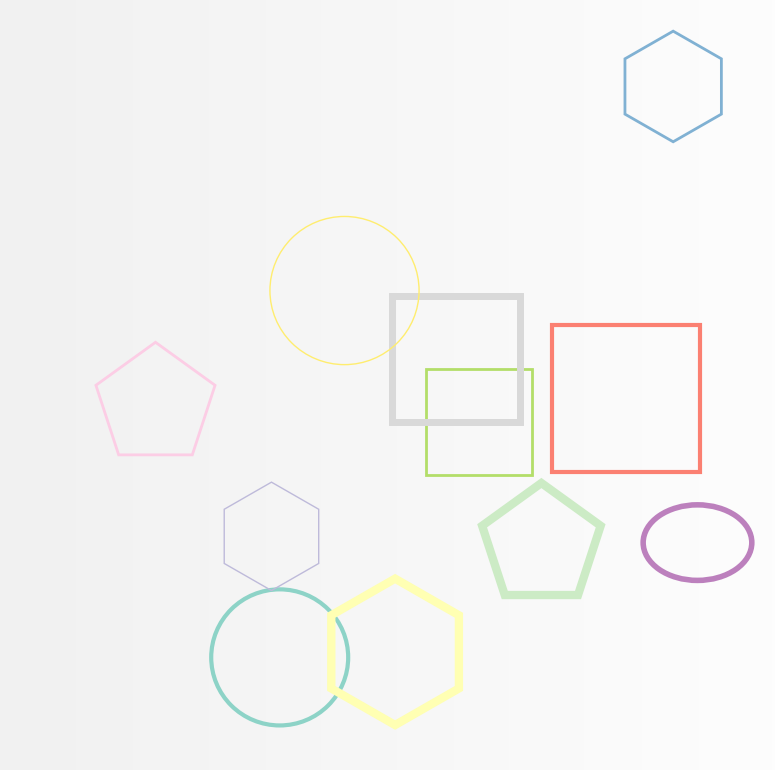[{"shape": "circle", "thickness": 1.5, "radius": 0.44, "center": [0.361, 0.146]}, {"shape": "hexagon", "thickness": 3, "radius": 0.48, "center": [0.51, 0.153]}, {"shape": "hexagon", "thickness": 0.5, "radius": 0.35, "center": [0.35, 0.303]}, {"shape": "square", "thickness": 1.5, "radius": 0.48, "center": [0.808, 0.482]}, {"shape": "hexagon", "thickness": 1, "radius": 0.36, "center": [0.869, 0.888]}, {"shape": "square", "thickness": 1, "radius": 0.34, "center": [0.618, 0.452]}, {"shape": "pentagon", "thickness": 1, "radius": 0.4, "center": [0.201, 0.475]}, {"shape": "square", "thickness": 2.5, "radius": 0.41, "center": [0.588, 0.534]}, {"shape": "oval", "thickness": 2, "radius": 0.35, "center": [0.9, 0.295]}, {"shape": "pentagon", "thickness": 3, "radius": 0.4, "center": [0.699, 0.292]}, {"shape": "circle", "thickness": 0.5, "radius": 0.48, "center": [0.445, 0.623]}]